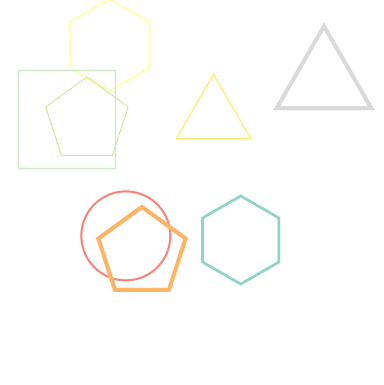[{"shape": "hexagon", "thickness": 2, "radius": 0.57, "center": [0.625, 0.377]}, {"shape": "hexagon", "thickness": 1.5, "radius": 0.6, "center": [0.285, 0.883]}, {"shape": "circle", "thickness": 1.5, "radius": 0.58, "center": [0.327, 0.387]}, {"shape": "pentagon", "thickness": 3, "radius": 0.6, "center": [0.369, 0.343]}, {"shape": "pentagon", "thickness": 0.5, "radius": 0.56, "center": [0.226, 0.688]}, {"shape": "triangle", "thickness": 3, "radius": 0.71, "center": [0.842, 0.79]}, {"shape": "square", "thickness": 1, "radius": 0.63, "center": [0.173, 0.691]}, {"shape": "triangle", "thickness": 1, "radius": 0.56, "center": [0.555, 0.696]}]